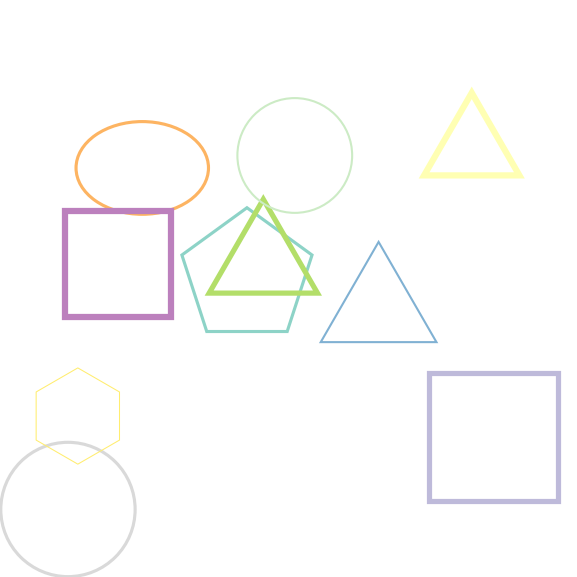[{"shape": "pentagon", "thickness": 1.5, "radius": 0.59, "center": [0.428, 0.521]}, {"shape": "triangle", "thickness": 3, "radius": 0.48, "center": [0.817, 0.743]}, {"shape": "square", "thickness": 2.5, "radius": 0.55, "center": [0.855, 0.243]}, {"shape": "triangle", "thickness": 1, "radius": 0.58, "center": [0.656, 0.465]}, {"shape": "oval", "thickness": 1.5, "radius": 0.57, "center": [0.246, 0.708]}, {"shape": "triangle", "thickness": 2.5, "radius": 0.54, "center": [0.456, 0.546]}, {"shape": "circle", "thickness": 1.5, "radius": 0.58, "center": [0.118, 0.117]}, {"shape": "square", "thickness": 3, "radius": 0.46, "center": [0.204, 0.542]}, {"shape": "circle", "thickness": 1, "radius": 0.5, "center": [0.51, 0.73]}, {"shape": "hexagon", "thickness": 0.5, "radius": 0.42, "center": [0.135, 0.279]}]